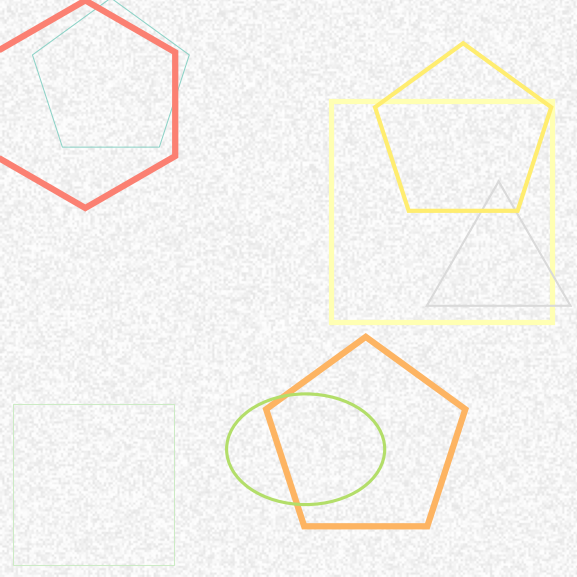[{"shape": "pentagon", "thickness": 0.5, "radius": 0.71, "center": [0.192, 0.86]}, {"shape": "square", "thickness": 2.5, "radius": 0.96, "center": [0.765, 0.633]}, {"shape": "hexagon", "thickness": 3, "radius": 0.9, "center": [0.148, 0.819]}, {"shape": "pentagon", "thickness": 3, "radius": 0.91, "center": [0.633, 0.234]}, {"shape": "oval", "thickness": 1.5, "radius": 0.68, "center": [0.529, 0.221]}, {"shape": "triangle", "thickness": 1, "radius": 0.72, "center": [0.863, 0.541]}, {"shape": "square", "thickness": 0.5, "radius": 0.7, "center": [0.162, 0.16]}, {"shape": "pentagon", "thickness": 2, "radius": 0.8, "center": [0.802, 0.764]}]